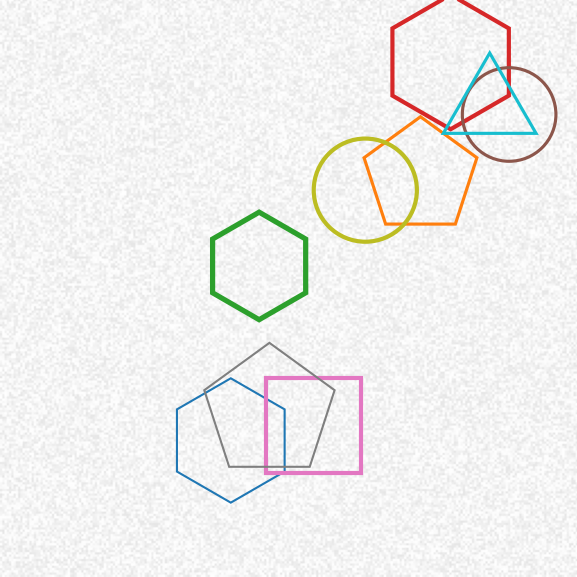[{"shape": "hexagon", "thickness": 1, "radius": 0.54, "center": [0.4, 0.236]}, {"shape": "pentagon", "thickness": 1.5, "radius": 0.51, "center": [0.728, 0.694]}, {"shape": "hexagon", "thickness": 2.5, "radius": 0.47, "center": [0.449, 0.539]}, {"shape": "hexagon", "thickness": 2, "radius": 0.58, "center": [0.78, 0.892]}, {"shape": "circle", "thickness": 1.5, "radius": 0.41, "center": [0.882, 0.801]}, {"shape": "square", "thickness": 2, "radius": 0.41, "center": [0.543, 0.263]}, {"shape": "pentagon", "thickness": 1, "radius": 0.59, "center": [0.467, 0.287]}, {"shape": "circle", "thickness": 2, "radius": 0.45, "center": [0.633, 0.67]}, {"shape": "triangle", "thickness": 1.5, "radius": 0.46, "center": [0.848, 0.815]}]